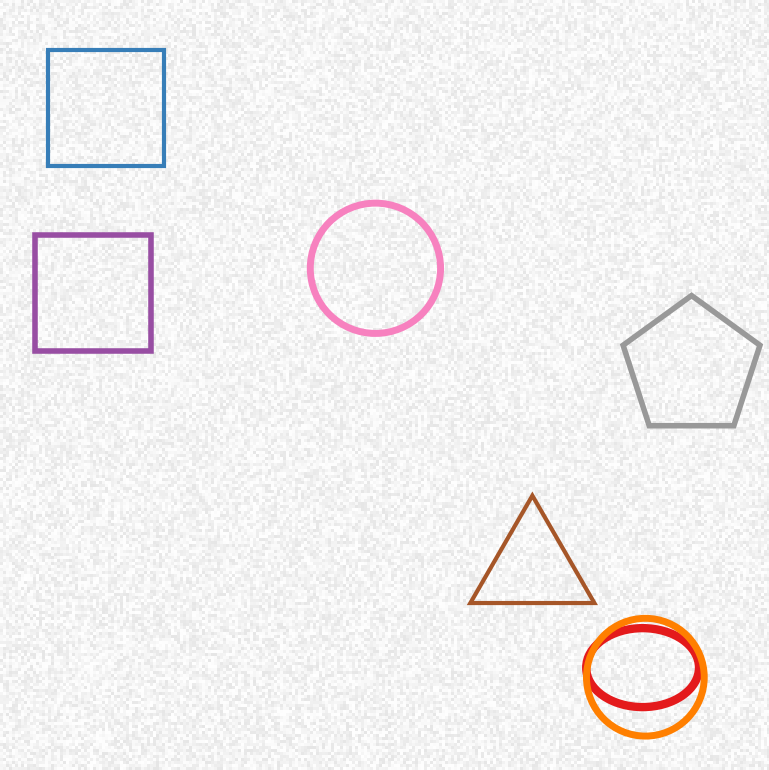[{"shape": "oval", "thickness": 3, "radius": 0.37, "center": [0.835, 0.133]}, {"shape": "square", "thickness": 1.5, "radius": 0.38, "center": [0.138, 0.859]}, {"shape": "square", "thickness": 2, "radius": 0.38, "center": [0.12, 0.619]}, {"shape": "circle", "thickness": 2.5, "radius": 0.38, "center": [0.838, 0.121]}, {"shape": "triangle", "thickness": 1.5, "radius": 0.46, "center": [0.691, 0.263]}, {"shape": "circle", "thickness": 2.5, "radius": 0.42, "center": [0.488, 0.652]}, {"shape": "pentagon", "thickness": 2, "radius": 0.47, "center": [0.898, 0.523]}]